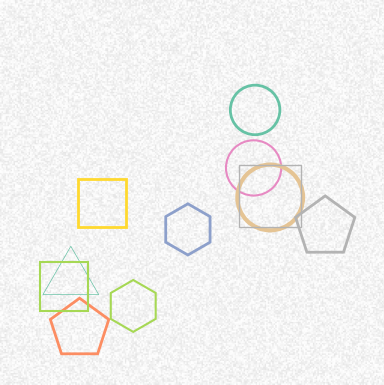[{"shape": "triangle", "thickness": 0.5, "radius": 0.42, "center": [0.184, 0.277]}, {"shape": "circle", "thickness": 2, "radius": 0.32, "center": [0.663, 0.714]}, {"shape": "pentagon", "thickness": 2, "radius": 0.4, "center": [0.207, 0.146]}, {"shape": "hexagon", "thickness": 2, "radius": 0.33, "center": [0.488, 0.404]}, {"shape": "circle", "thickness": 1.5, "radius": 0.36, "center": [0.659, 0.564]}, {"shape": "hexagon", "thickness": 1.5, "radius": 0.34, "center": [0.346, 0.205]}, {"shape": "square", "thickness": 1.5, "radius": 0.31, "center": [0.167, 0.256]}, {"shape": "square", "thickness": 2, "radius": 0.31, "center": [0.266, 0.472]}, {"shape": "circle", "thickness": 3, "radius": 0.43, "center": [0.702, 0.487]}, {"shape": "square", "thickness": 1, "radius": 0.4, "center": [0.702, 0.492]}, {"shape": "pentagon", "thickness": 2, "radius": 0.4, "center": [0.845, 0.41]}]